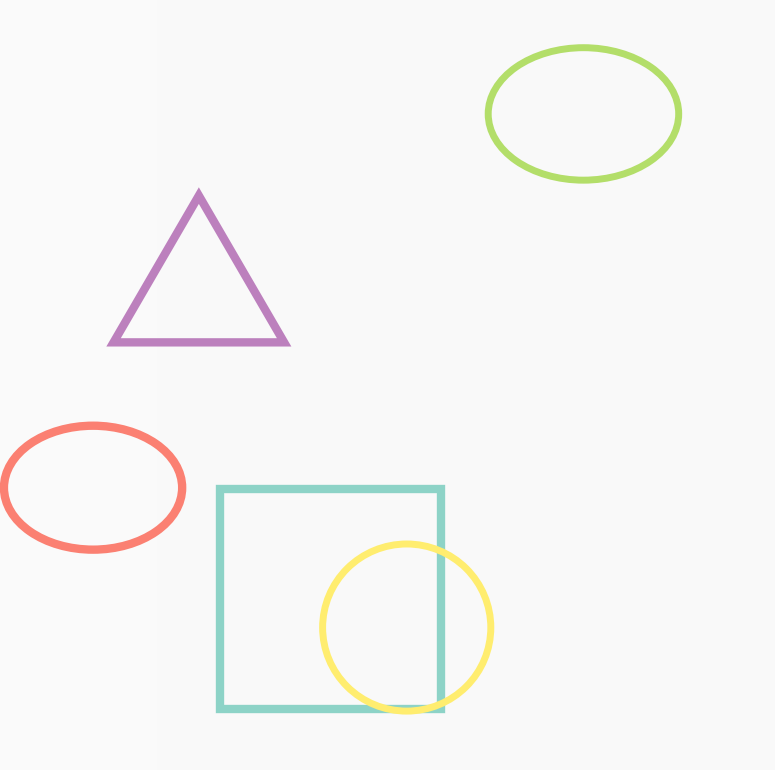[{"shape": "square", "thickness": 3, "radius": 0.71, "center": [0.427, 0.222]}, {"shape": "oval", "thickness": 3, "radius": 0.57, "center": [0.12, 0.367]}, {"shape": "oval", "thickness": 2.5, "radius": 0.61, "center": [0.753, 0.852]}, {"shape": "triangle", "thickness": 3, "radius": 0.64, "center": [0.257, 0.619]}, {"shape": "circle", "thickness": 2.5, "radius": 0.54, "center": [0.525, 0.185]}]